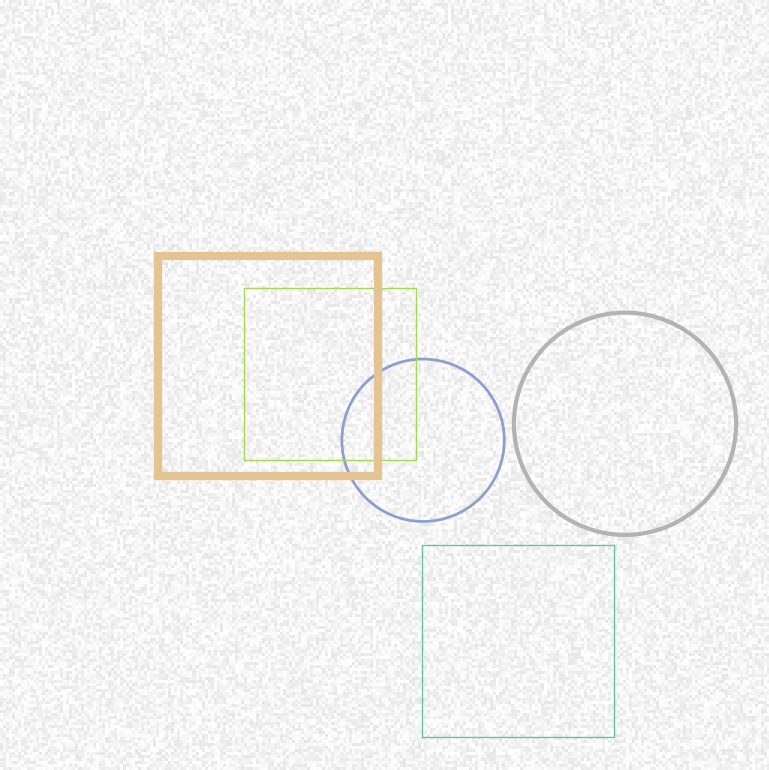[{"shape": "square", "thickness": 0.5, "radius": 0.62, "center": [0.672, 0.167]}, {"shape": "circle", "thickness": 1, "radius": 0.53, "center": [0.549, 0.428]}, {"shape": "square", "thickness": 0.5, "radius": 0.56, "center": [0.428, 0.515]}, {"shape": "square", "thickness": 3, "radius": 0.72, "center": [0.348, 0.524]}, {"shape": "circle", "thickness": 1.5, "radius": 0.72, "center": [0.812, 0.45]}]